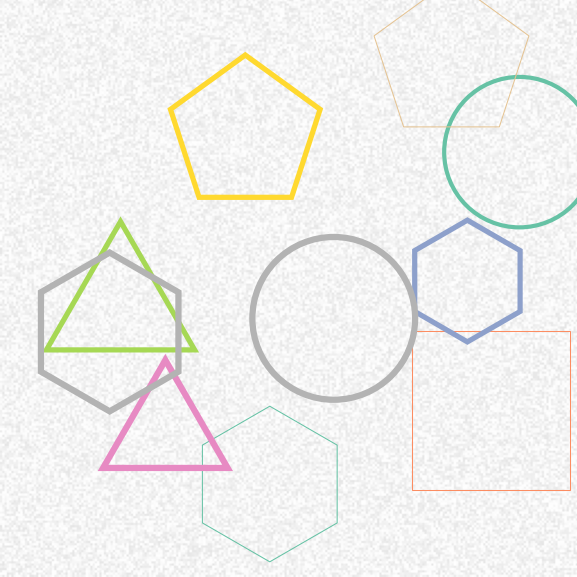[{"shape": "circle", "thickness": 2, "radius": 0.65, "center": [0.899, 0.736]}, {"shape": "hexagon", "thickness": 0.5, "radius": 0.67, "center": [0.467, 0.161]}, {"shape": "square", "thickness": 0.5, "radius": 0.68, "center": [0.851, 0.288]}, {"shape": "hexagon", "thickness": 2.5, "radius": 0.53, "center": [0.809, 0.512]}, {"shape": "triangle", "thickness": 3, "radius": 0.62, "center": [0.286, 0.251]}, {"shape": "triangle", "thickness": 2.5, "radius": 0.74, "center": [0.209, 0.467]}, {"shape": "pentagon", "thickness": 2.5, "radius": 0.68, "center": [0.425, 0.768]}, {"shape": "pentagon", "thickness": 0.5, "radius": 0.7, "center": [0.782, 0.893]}, {"shape": "hexagon", "thickness": 3, "radius": 0.69, "center": [0.19, 0.424]}, {"shape": "circle", "thickness": 3, "radius": 0.7, "center": [0.578, 0.448]}]